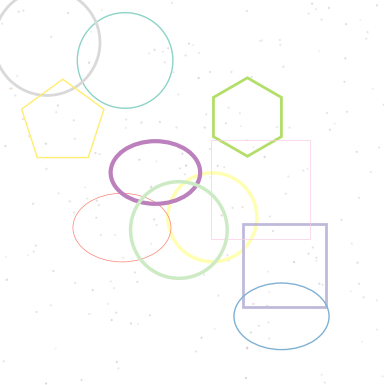[{"shape": "circle", "thickness": 1, "radius": 0.62, "center": [0.325, 0.843]}, {"shape": "circle", "thickness": 2.5, "radius": 0.58, "center": [0.552, 0.436]}, {"shape": "square", "thickness": 2, "radius": 0.54, "center": [0.739, 0.311]}, {"shape": "oval", "thickness": 0.5, "radius": 0.64, "center": [0.317, 0.409]}, {"shape": "oval", "thickness": 1, "radius": 0.62, "center": [0.731, 0.178]}, {"shape": "hexagon", "thickness": 2, "radius": 0.51, "center": [0.643, 0.696]}, {"shape": "square", "thickness": 0.5, "radius": 0.64, "center": [0.677, 0.508]}, {"shape": "circle", "thickness": 2, "radius": 0.69, "center": [0.122, 0.89]}, {"shape": "oval", "thickness": 3, "radius": 0.58, "center": [0.404, 0.552]}, {"shape": "circle", "thickness": 2.5, "radius": 0.63, "center": [0.465, 0.403]}, {"shape": "pentagon", "thickness": 1, "radius": 0.56, "center": [0.163, 0.682]}]